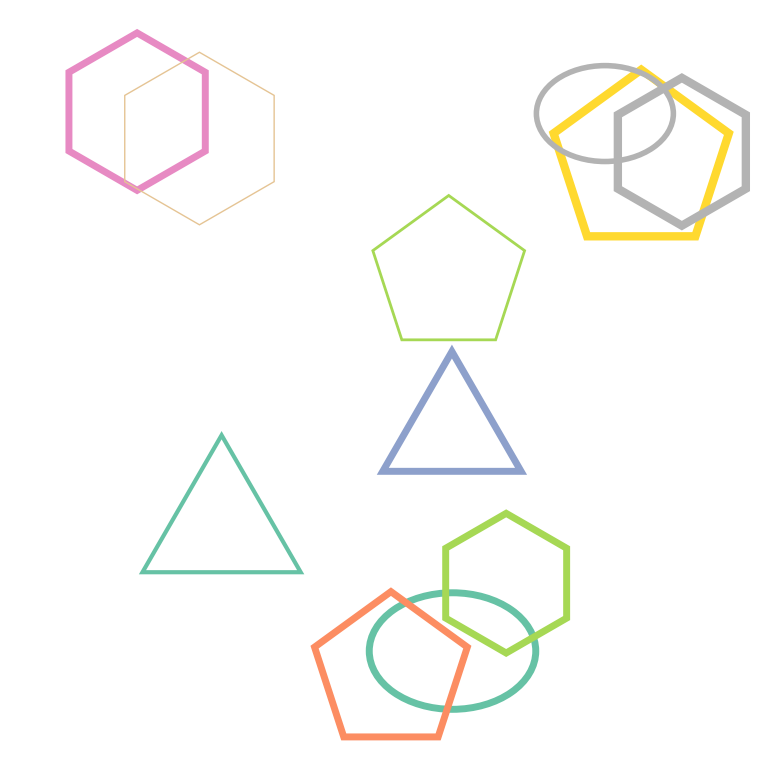[{"shape": "triangle", "thickness": 1.5, "radius": 0.59, "center": [0.288, 0.316]}, {"shape": "oval", "thickness": 2.5, "radius": 0.54, "center": [0.588, 0.154]}, {"shape": "pentagon", "thickness": 2.5, "radius": 0.52, "center": [0.508, 0.127]}, {"shape": "triangle", "thickness": 2.5, "radius": 0.52, "center": [0.587, 0.44]}, {"shape": "hexagon", "thickness": 2.5, "radius": 0.51, "center": [0.178, 0.855]}, {"shape": "hexagon", "thickness": 2.5, "radius": 0.45, "center": [0.657, 0.243]}, {"shape": "pentagon", "thickness": 1, "radius": 0.52, "center": [0.583, 0.642]}, {"shape": "pentagon", "thickness": 3, "radius": 0.6, "center": [0.833, 0.79]}, {"shape": "hexagon", "thickness": 0.5, "radius": 0.56, "center": [0.259, 0.82]}, {"shape": "hexagon", "thickness": 3, "radius": 0.48, "center": [0.886, 0.803]}, {"shape": "oval", "thickness": 2, "radius": 0.44, "center": [0.786, 0.853]}]